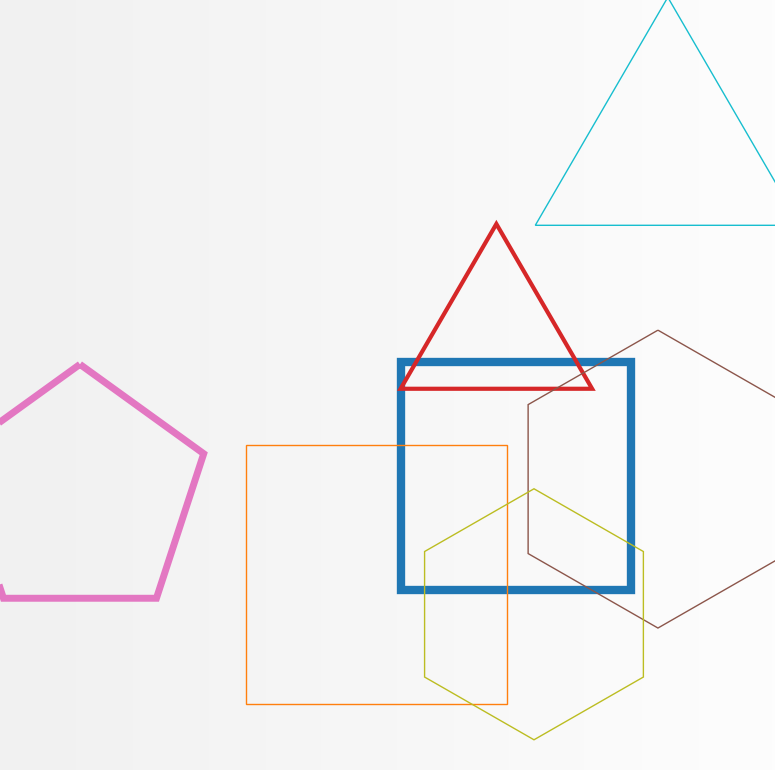[{"shape": "square", "thickness": 3, "radius": 0.74, "center": [0.666, 0.382]}, {"shape": "square", "thickness": 0.5, "radius": 0.84, "center": [0.485, 0.254]}, {"shape": "triangle", "thickness": 1.5, "radius": 0.71, "center": [0.64, 0.566]}, {"shape": "hexagon", "thickness": 0.5, "radius": 0.97, "center": [0.849, 0.378]}, {"shape": "pentagon", "thickness": 2.5, "radius": 0.84, "center": [0.103, 0.359]}, {"shape": "hexagon", "thickness": 0.5, "radius": 0.81, "center": [0.689, 0.202]}, {"shape": "triangle", "thickness": 0.5, "radius": 0.99, "center": [0.862, 0.806]}]